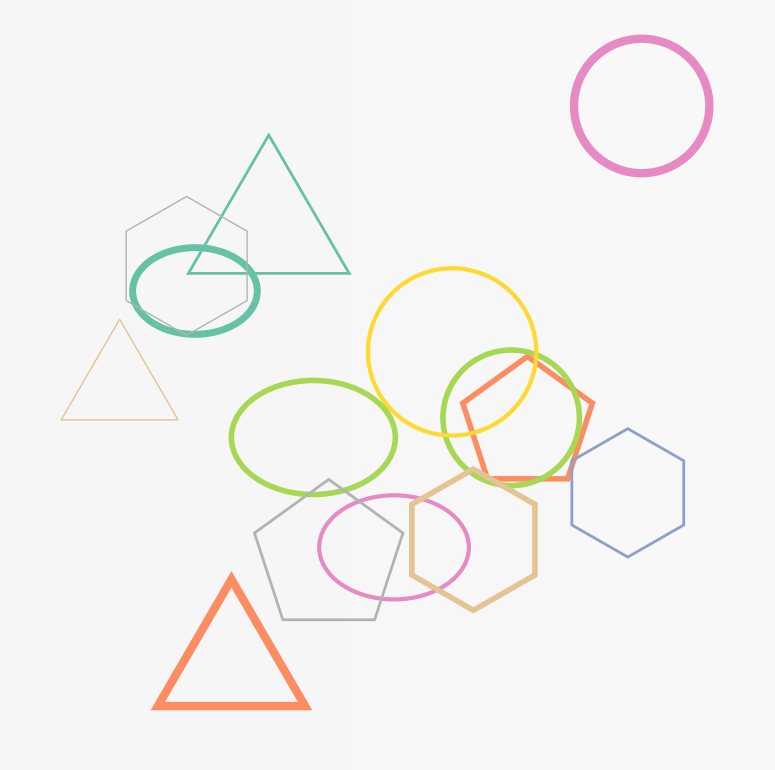[{"shape": "triangle", "thickness": 1, "radius": 0.6, "center": [0.347, 0.705]}, {"shape": "oval", "thickness": 2.5, "radius": 0.4, "center": [0.252, 0.622]}, {"shape": "pentagon", "thickness": 2, "radius": 0.44, "center": [0.681, 0.449]}, {"shape": "triangle", "thickness": 3, "radius": 0.55, "center": [0.299, 0.138]}, {"shape": "hexagon", "thickness": 1, "radius": 0.42, "center": [0.81, 0.36]}, {"shape": "circle", "thickness": 3, "radius": 0.44, "center": [0.828, 0.862]}, {"shape": "oval", "thickness": 1.5, "radius": 0.48, "center": [0.508, 0.289]}, {"shape": "circle", "thickness": 2, "radius": 0.44, "center": [0.66, 0.457]}, {"shape": "oval", "thickness": 2, "radius": 0.53, "center": [0.404, 0.432]}, {"shape": "circle", "thickness": 1.5, "radius": 0.54, "center": [0.583, 0.543]}, {"shape": "hexagon", "thickness": 2, "radius": 0.46, "center": [0.611, 0.299]}, {"shape": "triangle", "thickness": 0.5, "radius": 0.44, "center": [0.154, 0.498]}, {"shape": "pentagon", "thickness": 1, "radius": 0.5, "center": [0.424, 0.277]}, {"shape": "hexagon", "thickness": 0.5, "radius": 0.45, "center": [0.241, 0.655]}]